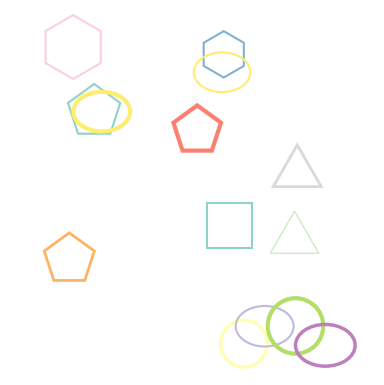[{"shape": "pentagon", "thickness": 1.5, "radius": 0.36, "center": [0.245, 0.711]}, {"shape": "square", "thickness": 1.5, "radius": 0.29, "center": [0.596, 0.415]}, {"shape": "circle", "thickness": 2.5, "radius": 0.3, "center": [0.634, 0.107]}, {"shape": "oval", "thickness": 1.5, "radius": 0.38, "center": [0.687, 0.153]}, {"shape": "pentagon", "thickness": 3, "radius": 0.32, "center": [0.512, 0.661]}, {"shape": "hexagon", "thickness": 1.5, "radius": 0.3, "center": [0.581, 0.859]}, {"shape": "pentagon", "thickness": 2, "radius": 0.34, "center": [0.18, 0.327]}, {"shape": "circle", "thickness": 3, "radius": 0.36, "center": [0.768, 0.153]}, {"shape": "hexagon", "thickness": 1.5, "radius": 0.41, "center": [0.19, 0.878]}, {"shape": "triangle", "thickness": 2, "radius": 0.36, "center": [0.772, 0.551]}, {"shape": "oval", "thickness": 2.5, "radius": 0.39, "center": [0.845, 0.103]}, {"shape": "triangle", "thickness": 1, "radius": 0.36, "center": [0.765, 0.378]}, {"shape": "oval", "thickness": 3, "radius": 0.37, "center": [0.264, 0.71]}, {"shape": "oval", "thickness": 1.5, "radius": 0.37, "center": [0.577, 0.812]}]